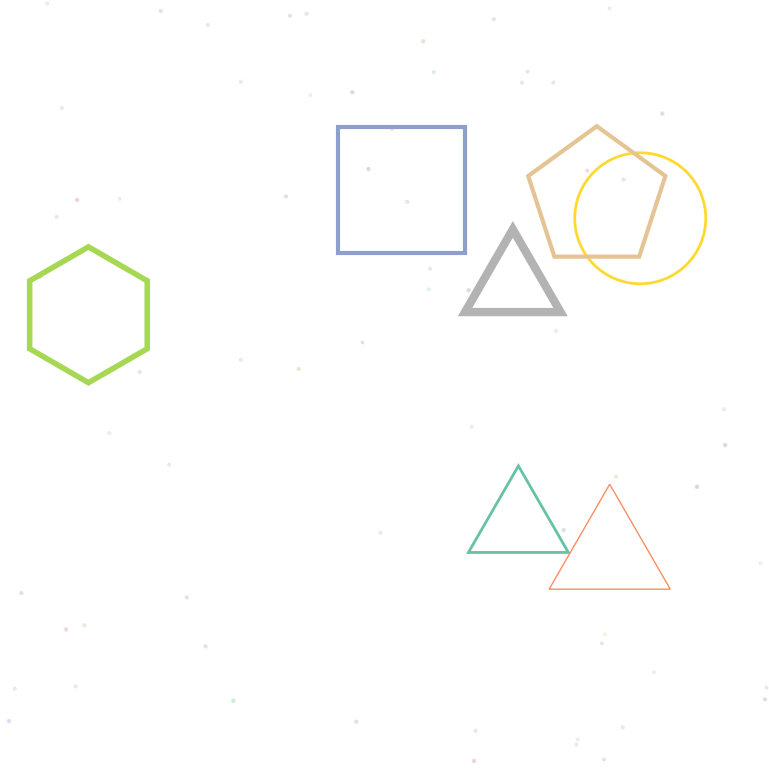[{"shape": "triangle", "thickness": 1, "radius": 0.37, "center": [0.673, 0.32]}, {"shape": "triangle", "thickness": 0.5, "radius": 0.45, "center": [0.792, 0.28]}, {"shape": "square", "thickness": 1.5, "radius": 0.41, "center": [0.521, 0.754]}, {"shape": "hexagon", "thickness": 2, "radius": 0.44, "center": [0.115, 0.591]}, {"shape": "circle", "thickness": 1, "radius": 0.43, "center": [0.831, 0.717]}, {"shape": "pentagon", "thickness": 1.5, "radius": 0.47, "center": [0.775, 0.742]}, {"shape": "triangle", "thickness": 3, "radius": 0.36, "center": [0.666, 0.631]}]